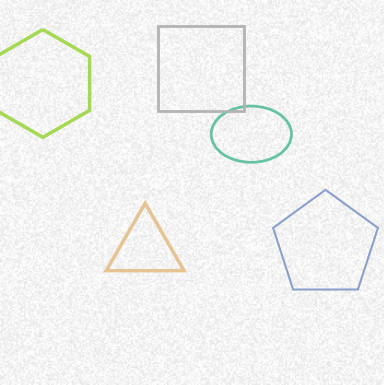[{"shape": "oval", "thickness": 2, "radius": 0.52, "center": [0.653, 0.651]}, {"shape": "pentagon", "thickness": 1.5, "radius": 0.72, "center": [0.846, 0.364]}, {"shape": "hexagon", "thickness": 2.5, "radius": 0.7, "center": [0.111, 0.783]}, {"shape": "triangle", "thickness": 2.5, "radius": 0.58, "center": [0.377, 0.355]}, {"shape": "square", "thickness": 2, "radius": 0.56, "center": [0.523, 0.822]}]